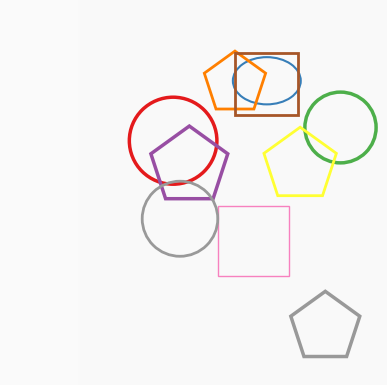[{"shape": "circle", "thickness": 2.5, "radius": 0.57, "center": [0.447, 0.635]}, {"shape": "oval", "thickness": 1.5, "radius": 0.44, "center": [0.689, 0.79]}, {"shape": "circle", "thickness": 2.5, "radius": 0.46, "center": [0.879, 0.669]}, {"shape": "pentagon", "thickness": 2.5, "radius": 0.52, "center": [0.489, 0.568]}, {"shape": "pentagon", "thickness": 2, "radius": 0.42, "center": [0.606, 0.784]}, {"shape": "pentagon", "thickness": 2, "radius": 0.49, "center": [0.775, 0.571]}, {"shape": "square", "thickness": 2, "radius": 0.4, "center": [0.688, 0.781]}, {"shape": "square", "thickness": 1, "radius": 0.46, "center": [0.654, 0.373]}, {"shape": "circle", "thickness": 2, "radius": 0.49, "center": [0.464, 0.432]}, {"shape": "pentagon", "thickness": 2.5, "radius": 0.47, "center": [0.839, 0.15]}]